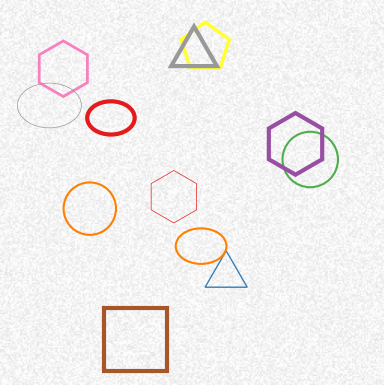[{"shape": "hexagon", "thickness": 0.5, "radius": 0.34, "center": [0.452, 0.489]}, {"shape": "oval", "thickness": 3, "radius": 0.31, "center": [0.288, 0.694]}, {"shape": "triangle", "thickness": 1, "radius": 0.32, "center": [0.587, 0.286]}, {"shape": "circle", "thickness": 1.5, "radius": 0.36, "center": [0.806, 0.586]}, {"shape": "hexagon", "thickness": 3, "radius": 0.4, "center": [0.768, 0.626]}, {"shape": "oval", "thickness": 1.5, "radius": 0.33, "center": [0.522, 0.361]}, {"shape": "circle", "thickness": 1.5, "radius": 0.34, "center": [0.233, 0.458]}, {"shape": "pentagon", "thickness": 2.5, "radius": 0.33, "center": [0.533, 0.877]}, {"shape": "square", "thickness": 3, "radius": 0.41, "center": [0.351, 0.118]}, {"shape": "hexagon", "thickness": 2, "radius": 0.36, "center": [0.164, 0.821]}, {"shape": "oval", "thickness": 0.5, "radius": 0.42, "center": [0.128, 0.726]}, {"shape": "triangle", "thickness": 3, "radius": 0.34, "center": [0.504, 0.863]}]